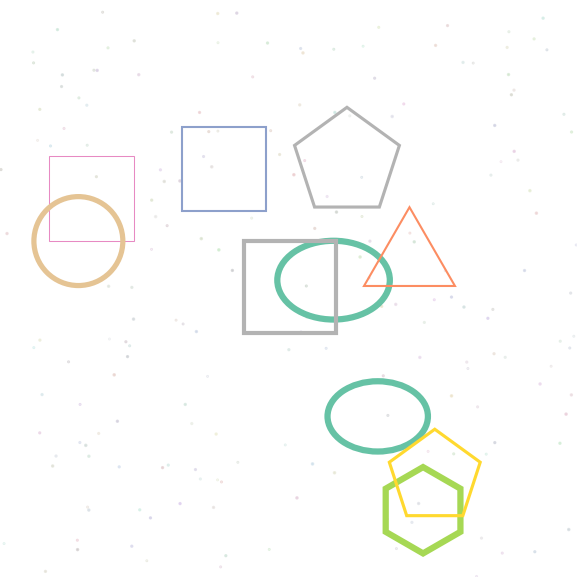[{"shape": "oval", "thickness": 3, "radius": 0.43, "center": [0.654, 0.278]}, {"shape": "oval", "thickness": 3, "radius": 0.49, "center": [0.578, 0.514]}, {"shape": "triangle", "thickness": 1, "radius": 0.45, "center": [0.709, 0.549]}, {"shape": "square", "thickness": 1, "radius": 0.36, "center": [0.387, 0.706]}, {"shape": "square", "thickness": 0.5, "radius": 0.37, "center": [0.158, 0.656]}, {"shape": "hexagon", "thickness": 3, "radius": 0.37, "center": [0.733, 0.116]}, {"shape": "pentagon", "thickness": 1.5, "radius": 0.41, "center": [0.753, 0.173]}, {"shape": "circle", "thickness": 2.5, "radius": 0.38, "center": [0.136, 0.582]}, {"shape": "pentagon", "thickness": 1.5, "radius": 0.48, "center": [0.601, 0.718]}, {"shape": "square", "thickness": 2, "radius": 0.4, "center": [0.502, 0.502]}]